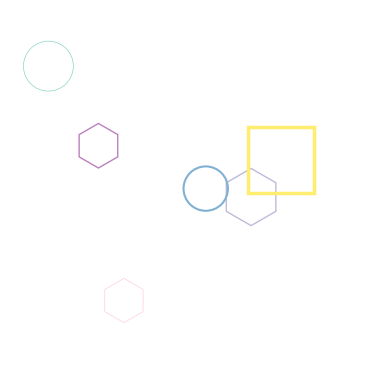[{"shape": "circle", "thickness": 0.5, "radius": 0.32, "center": [0.126, 0.828]}, {"shape": "hexagon", "thickness": 1, "radius": 0.37, "center": [0.652, 0.488]}, {"shape": "circle", "thickness": 1.5, "radius": 0.29, "center": [0.534, 0.51]}, {"shape": "hexagon", "thickness": 0.5, "radius": 0.29, "center": [0.322, 0.219]}, {"shape": "hexagon", "thickness": 1, "radius": 0.29, "center": [0.256, 0.621]}, {"shape": "square", "thickness": 2.5, "radius": 0.43, "center": [0.73, 0.585]}]